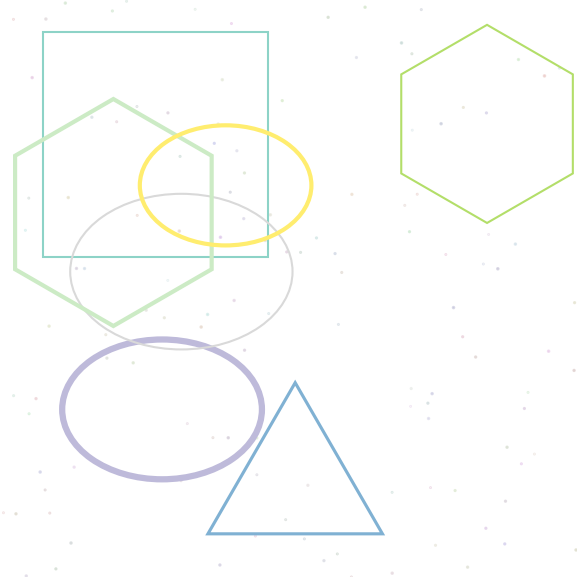[{"shape": "square", "thickness": 1, "radius": 0.98, "center": [0.27, 0.749]}, {"shape": "oval", "thickness": 3, "radius": 0.86, "center": [0.281, 0.29]}, {"shape": "triangle", "thickness": 1.5, "radius": 0.87, "center": [0.511, 0.162]}, {"shape": "hexagon", "thickness": 1, "radius": 0.86, "center": [0.843, 0.785]}, {"shape": "oval", "thickness": 1, "radius": 0.96, "center": [0.314, 0.529]}, {"shape": "hexagon", "thickness": 2, "radius": 0.98, "center": [0.196, 0.631]}, {"shape": "oval", "thickness": 2, "radius": 0.74, "center": [0.391, 0.678]}]